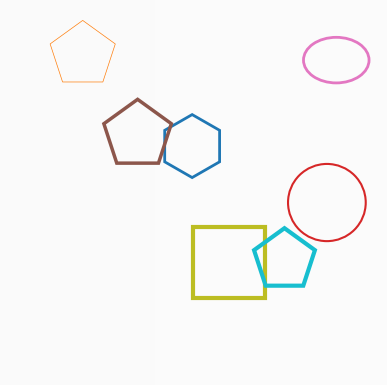[{"shape": "hexagon", "thickness": 2, "radius": 0.41, "center": [0.496, 0.621]}, {"shape": "pentagon", "thickness": 0.5, "radius": 0.44, "center": [0.213, 0.859]}, {"shape": "circle", "thickness": 1.5, "radius": 0.5, "center": [0.844, 0.474]}, {"shape": "pentagon", "thickness": 2.5, "radius": 0.46, "center": [0.355, 0.65]}, {"shape": "oval", "thickness": 2, "radius": 0.42, "center": [0.868, 0.844]}, {"shape": "square", "thickness": 3, "radius": 0.46, "center": [0.592, 0.317]}, {"shape": "pentagon", "thickness": 3, "radius": 0.41, "center": [0.734, 0.325]}]